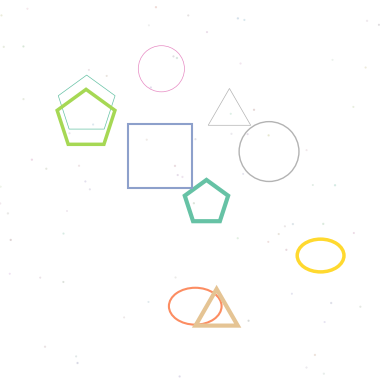[{"shape": "pentagon", "thickness": 3, "radius": 0.3, "center": [0.536, 0.473]}, {"shape": "pentagon", "thickness": 0.5, "radius": 0.39, "center": [0.225, 0.727]}, {"shape": "oval", "thickness": 1.5, "radius": 0.34, "center": [0.507, 0.205]}, {"shape": "square", "thickness": 1.5, "radius": 0.42, "center": [0.416, 0.595]}, {"shape": "circle", "thickness": 0.5, "radius": 0.3, "center": [0.419, 0.821]}, {"shape": "pentagon", "thickness": 2.5, "radius": 0.39, "center": [0.224, 0.689]}, {"shape": "oval", "thickness": 2.5, "radius": 0.3, "center": [0.833, 0.336]}, {"shape": "triangle", "thickness": 3, "radius": 0.32, "center": [0.563, 0.186]}, {"shape": "triangle", "thickness": 0.5, "radius": 0.32, "center": [0.596, 0.706]}, {"shape": "circle", "thickness": 1, "radius": 0.39, "center": [0.699, 0.606]}]